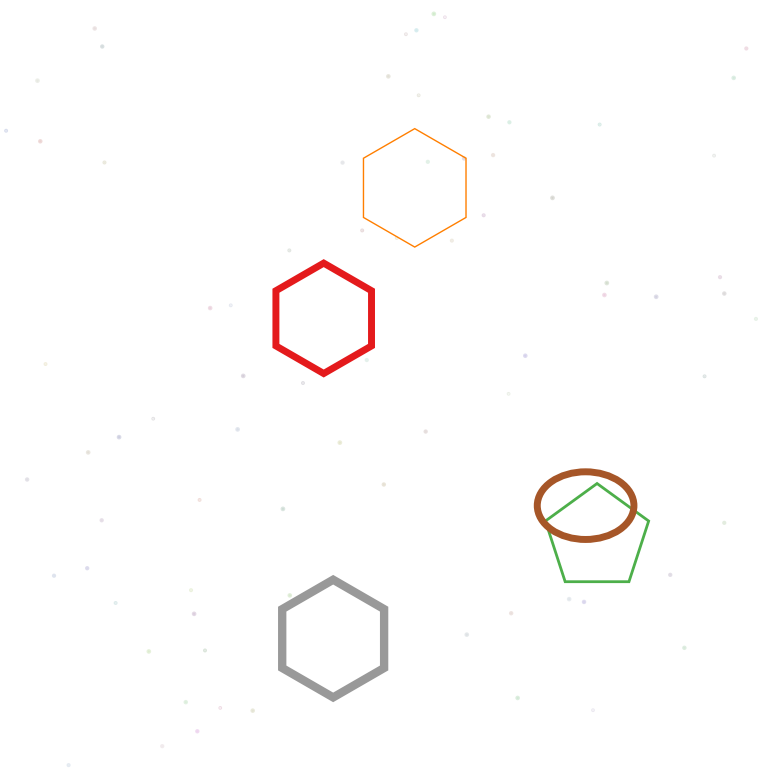[{"shape": "hexagon", "thickness": 2.5, "radius": 0.36, "center": [0.42, 0.587]}, {"shape": "pentagon", "thickness": 1, "radius": 0.35, "center": [0.775, 0.302]}, {"shape": "hexagon", "thickness": 0.5, "radius": 0.38, "center": [0.539, 0.756]}, {"shape": "oval", "thickness": 2.5, "radius": 0.31, "center": [0.761, 0.343]}, {"shape": "hexagon", "thickness": 3, "radius": 0.38, "center": [0.433, 0.171]}]